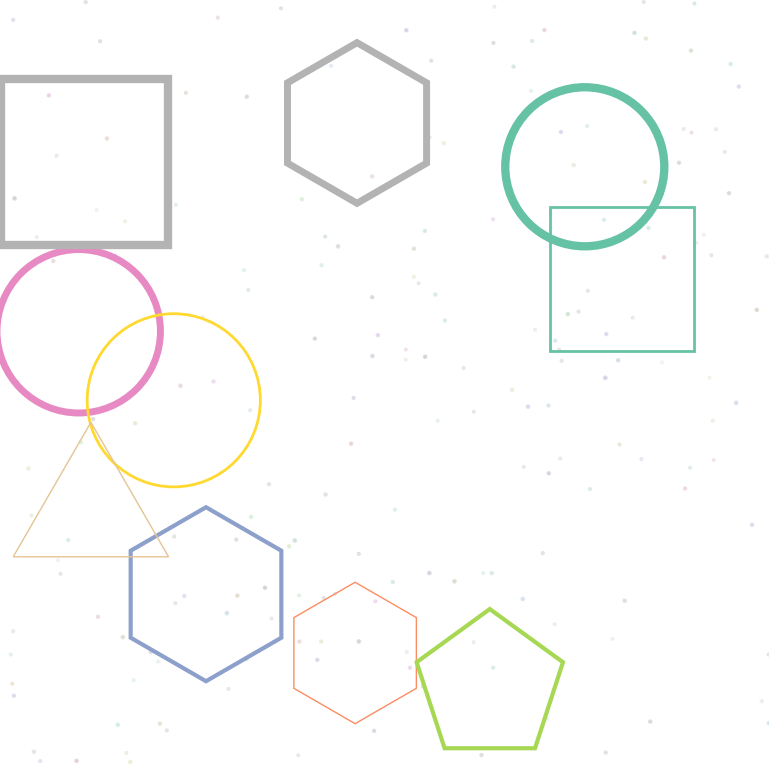[{"shape": "square", "thickness": 1, "radius": 0.47, "center": [0.808, 0.638]}, {"shape": "circle", "thickness": 3, "radius": 0.52, "center": [0.759, 0.783]}, {"shape": "hexagon", "thickness": 0.5, "radius": 0.46, "center": [0.461, 0.152]}, {"shape": "hexagon", "thickness": 1.5, "radius": 0.56, "center": [0.268, 0.228]}, {"shape": "circle", "thickness": 2.5, "radius": 0.53, "center": [0.102, 0.57]}, {"shape": "pentagon", "thickness": 1.5, "radius": 0.5, "center": [0.636, 0.109]}, {"shape": "circle", "thickness": 1, "radius": 0.56, "center": [0.226, 0.48]}, {"shape": "triangle", "thickness": 0.5, "radius": 0.58, "center": [0.118, 0.335]}, {"shape": "square", "thickness": 3, "radius": 0.54, "center": [0.11, 0.79]}, {"shape": "hexagon", "thickness": 2.5, "radius": 0.52, "center": [0.464, 0.84]}]